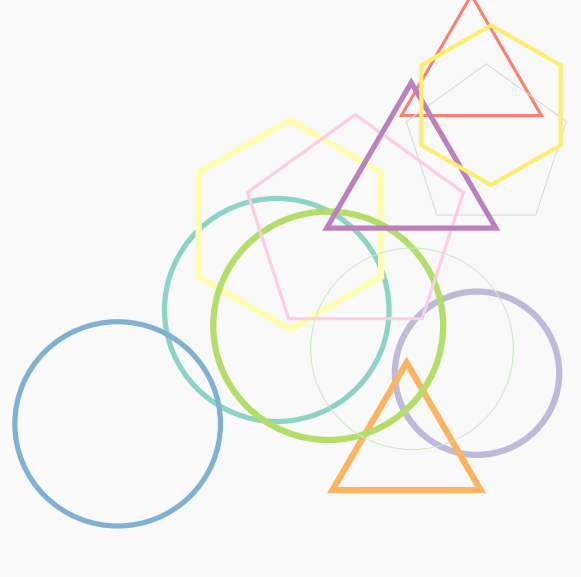[{"shape": "circle", "thickness": 2.5, "radius": 0.97, "center": [0.476, 0.462]}, {"shape": "hexagon", "thickness": 3, "radius": 0.91, "center": [0.499, 0.61]}, {"shape": "circle", "thickness": 3, "radius": 0.71, "center": [0.821, 0.353]}, {"shape": "triangle", "thickness": 1.5, "radius": 0.7, "center": [0.811, 0.869]}, {"shape": "circle", "thickness": 2.5, "radius": 0.88, "center": [0.202, 0.265]}, {"shape": "triangle", "thickness": 3, "radius": 0.74, "center": [0.699, 0.224]}, {"shape": "circle", "thickness": 3, "radius": 0.99, "center": [0.565, 0.435]}, {"shape": "pentagon", "thickness": 1.5, "radius": 0.98, "center": [0.611, 0.605]}, {"shape": "pentagon", "thickness": 0.5, "radius": 0.72, "center": [0.837, 0.744]}, {"shape": "triangle", "thickness": 2.5, "radius": 0.84, "center": [0.708, 0.688]}, {"shape": "circle", "thickness": 0.5, "radius": 0.87, "center": [0.709, 0.395]}, {"shape": "hexagon", "thickness": 2, "radius": 0.69, "center": [0.845, 0.817]}]